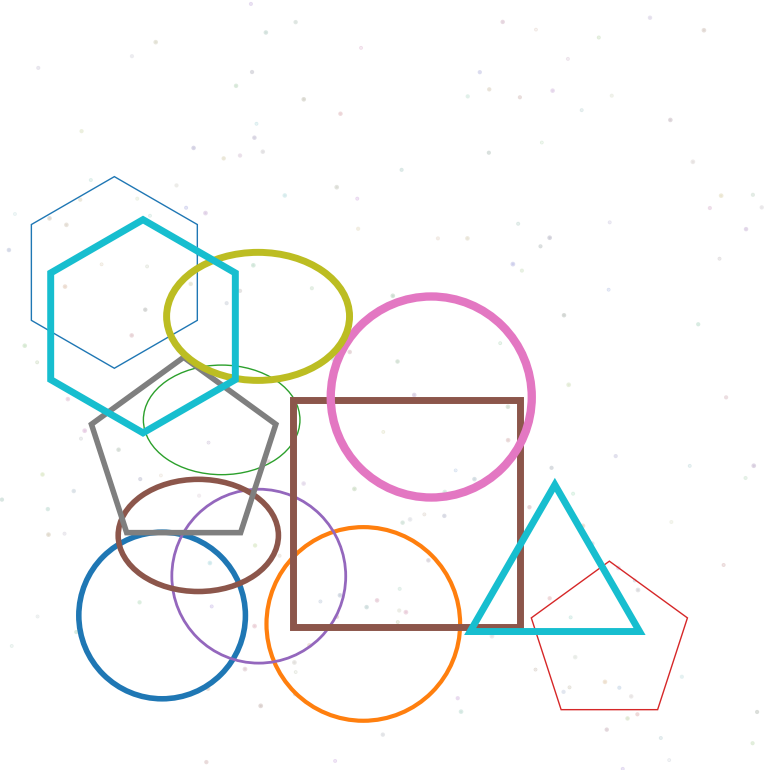[{"shape": "hexagon", "thickness": 0.5, "radius": 0.62, "center": [0.149, 0.646]}, {"shape": "circle", "thickness": 2, "radius": 0.54, "center": [0.211, 0.201]}, {"shape": "circle", "thickness": 1.5, "radius": 0.63, "center": [0.472, 0.19]}, {"shape": "oval", "thickness": 0.5, "radius": 0.51, "center": [0.288, 0.455]}, {"shape": "pentagon", "thickness": 0.5, "radius": 0.53, "center": [0.791, 0.165]}, {"shape": "circle", "thickness": 1, "radius": 0.56, "center": [0.336, 0.252]}, {"shape": "square", "thickness": 2.5, "radius": 0.74, "center": [0.528, 0.333]}, {"shape": "oval", "thickness": 2, "radius": 0.52, "center": [0.258, 0.305]}, {"shape": "circle", "thickness": 3, "radius": 0.65, "center": [0.56, 0.484]}, {"shape": "pentagon", "thickness": 2, "radius": 0.63, "center": [0.238, 0.41]}, {"shape": "oval", "thickness": 2.5, "radius": 0.59, "center": [0.335, 0.589]}, {"shape": "hexagon", "thickness": 2.5, "radius": 0.69, "center": [0.186, 0.576]}, {"shape": "triangle", "thickness": 2.5, "radius": 0.64, "center": [0.721, 0.243]}]